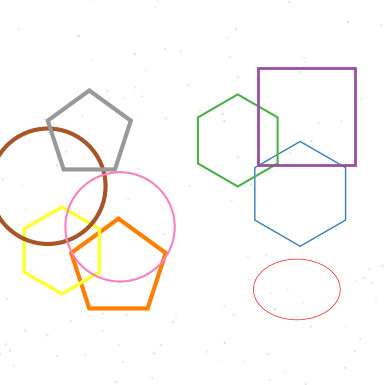[{"shape": "oval", "thickness": 0.5, "radius": 0.56, "center": [0.771, 0.248]}, {"shape": "hexagon", "thickness": 1, "radius": 0.68, "center": [0.78, 0.496]}, {"shape": "hexagon", "thickness": 1.5, "radius": 0.6, "center": [0.618, 0.635]}, {"shape": "square", "thickness": 2, "radius": 0.63, "center": [0.797, 0.697]}, {"shape": "pentagon", "thickness": 3, "radius": 0.64, "center": [0.308, 0.303]}, {"shape": "hexagon", "thickness": 2.5, "radius": 0.56, "center": [0.16, 0.349]}, {"shape": "circle", "thickness": 3, "radius": 0.75, "center": [0.124, 0.516]}, {"shape": "circle", "thickness": 1.5, "radius": 0.71, "center": [0.312, 0.411]}, {"shape": "pentagon", "thickness": 3, "radius": 0.57, "center": [0.232, 0.652]}]